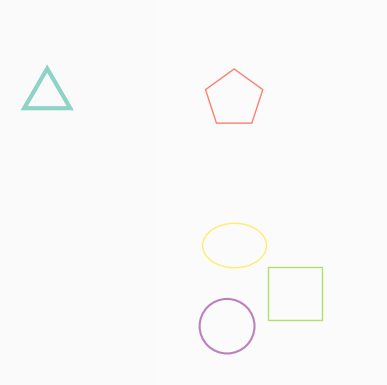[{"shape": "triangle", "thickness": 3, "radius": 0.34, "center": [0.122, 0.753]}, {"shape": "pentagon", "thickness": 1, "radius": 0.39, "center": [0.604, 0.743]}, {"shape": "square", "thickness": 1, "radius": 0.35, "center": [0.762, 0.238]}, {"shape": "circle", "thickness": 1.5, "radius": 0.35, "center": [0.586, 0.153]}, {"shape": "oval", "thickness": 1, "radius": 0.41, "center": [0.605, 0.362]}]